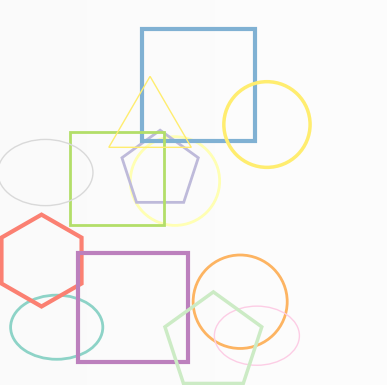[{"shape": "oval", "thickness": 2, "radius": 0.59, "center": [0.146, 0.15]}, {"shape": "circle", "thickness": 2, "radius": 0.58, "center": [0.452, 0.53]}, {"shape": "pentagon", "thickness": 2, "radius": 0.52, "center": [0.413, 0.558]}, {"shape": "hexagon", "thickness": 3, "radius": 0.6, "center": [0.107, 0.323]}, {"shape": "square", "thickness": 3, "radius": 0.73, "center": [0.512, 0.779]}, {"shape": "circle", "thickness": 2, "radius": 0.61, "center": [0.62, 0.216]}, {"shape": "square", "thickness": 2, "radius": 0.61, "center": [0.302, 0.536]}, {"shape": "oval", "thickness": 1, "radius": 0.55, "center": [0.663, 0.128]}, {"shape": "oval", "thickness": 1, "radius": 0.61, "center": [0.117, 0.552]}, {"shape": "square", "thickness": 3, "radius": 0.71, "center": [0.342, 0.202]}, {"shape": "pentagon", "thickness": 2.5, "radius": 0.66, "center": [0.551, 0.11]}, {"shape": "circle", "thickness": 2.5, "radius": 0.56, "center": [0.689, 0.677]}, {"shape": "triangle", "thickness": 1, "radius": 0.61, "center": [0.387, 0.679]}]